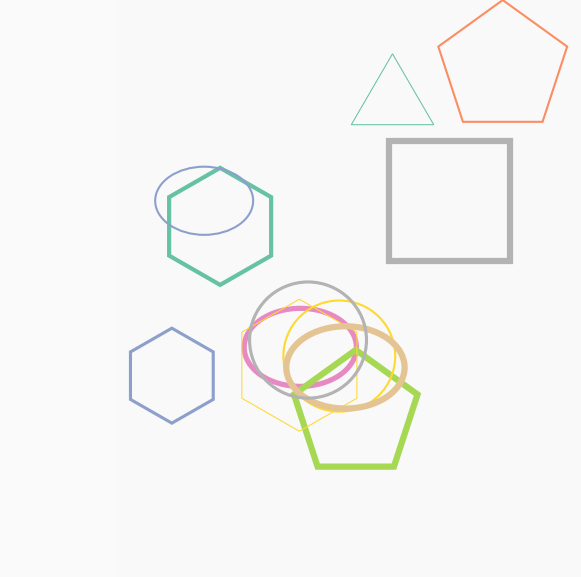[{"shape": "hexagon", "thickness": 2, "radius": 0.51, "center": [0.379, 0.607]}, {"shape": "triangle", "thickness": 0.5, "radius": 0.41, "center": [0.675, 0.824]}, {"shape": "pentagon", "thickness": 1, "radius": 0.58, "center": [0.865, 0.882]}, {"shape": "oval", "thickness": 1, "radius": 0.42, "center": [0.351, 0.651]}, {"shape": "hexagon", "thickness": 1.5, "radius": 0.41, "center": [0.296, 0.349]}, {"shape": "oval", "thickness": 2.5, "radius": 0.48, "center": [0.517, 0.398]}, {"shape": "pentagon", "thickness": 3, "radius": 0.56, "center": [0.612, 0.282]}, {"shape": "hexagon", "thickness": 0.5, "radius": 0.57, "center": [0.515, 0.367]}, {"shape": "circle", "thickness": 1, "radius": 0.48, "center": [0.584, 0.383]}, {"shape": "oval", "thickness": 3, "radius": 0.51, "center": [0.594, 0.363]}, {"shape": "square", "thickness": 3, "radius": 0.52, "center": [0.773, 0.651]}, {"shape": "circle", "thickness": 1.5, "radius": 0.5, "center": [0.53, 0.41]}]